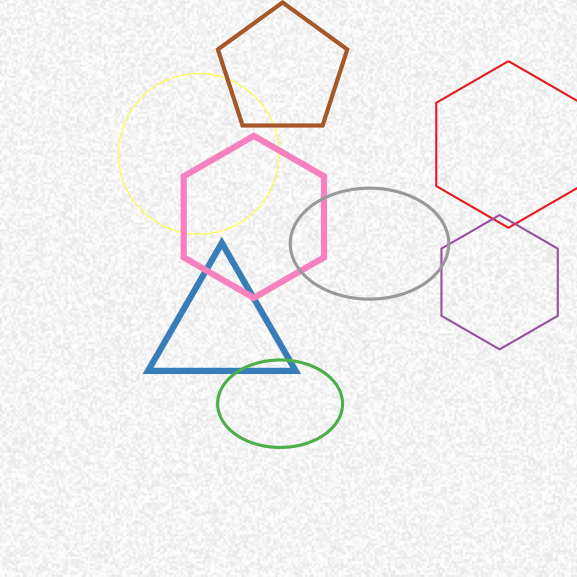[{"shape": "hexagon", "thickness": 1, "radius": 0.72, "center": [0.88, 0.749]}, {"shape": "triangle", "thickness": 3, "radius": 0.74, "center": [0.384, 0.431]}, {"shape": "oval", "thickness": 1.5, "radius": 0.54, "center": [0.485, 0.3]}, {"shape": "hexagon", "thickness": 1, "radius": 0.58, "center": [0.865, 0.51]}, {"shape": "circle", "thickness": 0.5, "radius": 0.7, "center": [0.344, 0.733]}, {"shape": "pentagon", "thickness": 2, "radius": 0.59, "center": [0.489, 0.877]}, {"shape": "hexagon", "thickness": 3, "radius": 0.7, "center": [0.44, 0.624]}, {"shape": "oval", "thickness": 1.5, "radius": 0.69, "center": [0.64, 0.577]}]